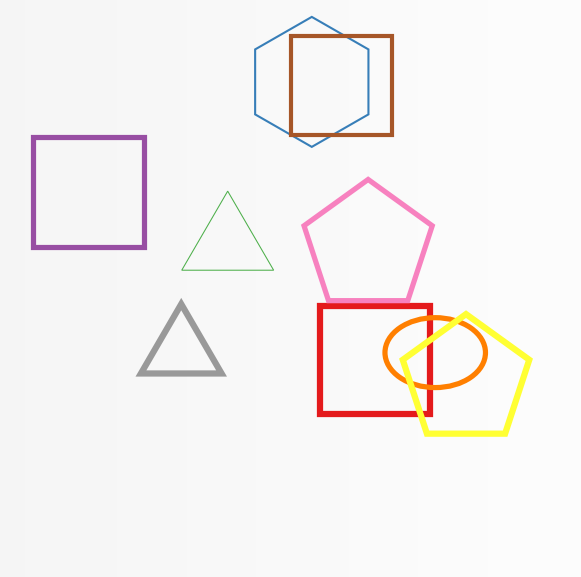[{"shape": "square", "thickness": 3, "radius": 0.47, "center": [0.645, 0.376]}, {"shape": "hexagon", "thickness": 1, "radius": 0.56, "center": [0.536, 0.857]}, {"shape": "triangle", "thickness": 0.5, "radius": 0.46, "center": [0.392, 0.577]}, {"shape": "square", "thickness": 2.5, "radius": 0.48, "center": [0.152, 0.667]}, {"shape": "oval", "thickness": 2.5, "radius": 0.43, "center": [0.749, 0.389]}, {"shape": "pentagon", "thickness": 3, "radius": 0.57, "center": [0.802, 0.341]}, {"shape": "square", "thickness": 2, "radius": 0.43, "center": [0.588, 0.851]}, {"shape": "pentagon", "thickness": 2.5, "radius": 0.58, "center": [0.633, 0.572]}, {"shape": "triangle", "thickness": 3, "radius": 0.4, "center": [0.312, 0.392]}]